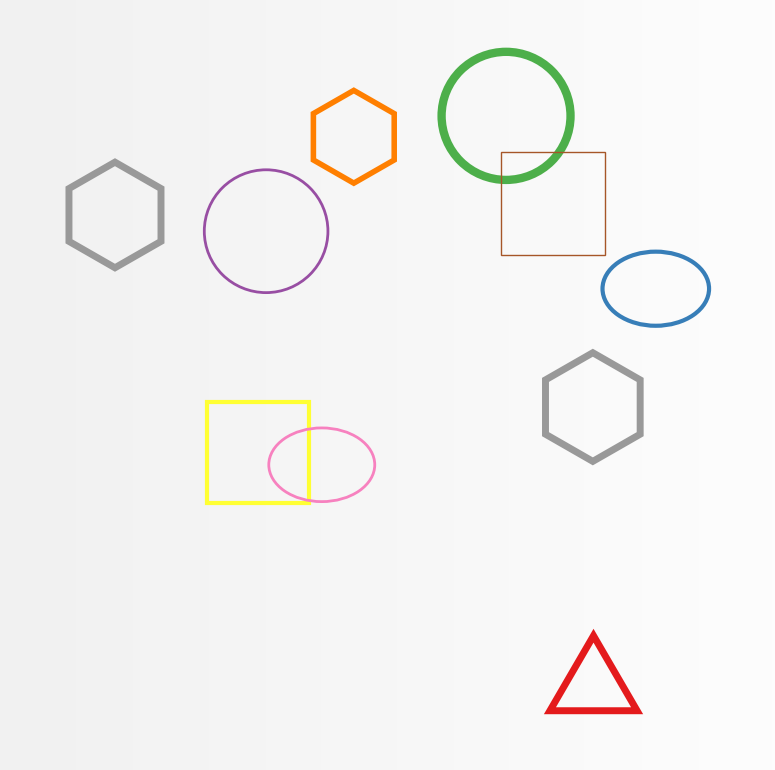[{"shape": "triangle", "thickness": 2.5, "radius": 0.32, "center": [0.766, 0.109]}, {"shape": "oval", "thickness": 1.5, "radius": 0.34, "center": [0.846, 0.625]}, {"shape": "circle", "thickness": 3, "radius": 0.42, "center": [0.653, 0.85]}, {"shape": "circle", "thickness": 1, "radius": 0.4, "center": [0.343, 0.7]}, {"shape": "hexagon", "thickness": 2, "radius": 0.3, "center": [0.457, 0.822]}, {"shape": "square", "thickness": 1.5, "radius": 0.33, "center": [0.333, 0.412]}, {"shape": "square", "thickness": 0.5, "radius": 0.33, "center": [0.714, 0.736]}, {"shape": "oval", "thickness": 1, "radius": 0.34, "center": [0.415, 0.396]}, {"shape": "hexagon", "thickness": 2.5, "radius": 0.34, "center": [0.148, 0.721]}, {"shape": "hexagon", "thickness": 2.5, "radius": 0.35, "center": [0.765, 0.471]}]